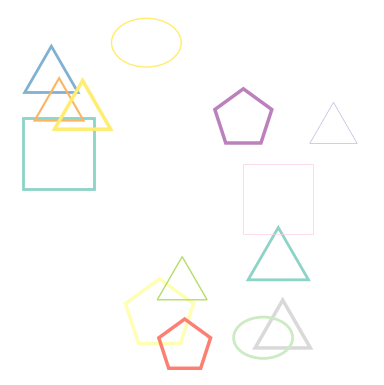[{"shape": "square", "thickness": 2, "radius": 0.46, "center": [0.152, 0.602]}, {"shape": "triangle", "thickness": 2, "radius": 0.45, "center": [0.723, 0.318]}, {"shape": "pentagon", "thickness": 2.5, "radius": 0.46, "center": [0.414, 0.183]}, {"shape": "triangle", "thickness": 0.5, "radius": 0.36, "center": [0.866, 0.663]}, {"shape": "pentagon", "thickness": 2.5, "radius": 0.35, "center": [0.48, 0.101]}, {"shape": "triangle", "thickness": 2, "radius": 0.4, "center": [0.133, 0.8]}, {"shape": "triangle", "thickness": 1.5, "radius": 0.37, "center": [0.154, 0.724]}, {"shape": "triangle", "thickness": 1, "radius": 0.37, "center": [0.473, 0.259]}, {"shape": "square", "thickness": 0.5, "radius": 0.45, "center": [0.722, 0.483]}, {"shape": "triangle", "thickness": 2.5, "radius": 0.41, "center": [0.734, 0.138]}, {"shape": "pentagon", "thickness": 2.5, "radius": 0.39, "center": [0.632, 0.692]}, {"shape": "oval", "thickness": 2, "radius": 0.38, "center": [0.683, 0.123]}, {"shape": "oval", "thickness": 1, "radius": 0.45, "center": [0.38, 0.889]}, {"shape": "triangle", "thickness": 2.5, "radius": 0.42, "center": [0.215, 0.707]}]